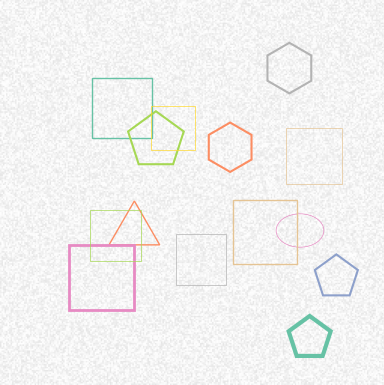[{"shape": "square", "thickness": 1, "radius": 0.39, "center": [0.317, 0.721]}, {"shape": "pentagon", "thickness": 3, "radius": 0.29, "center": [0.804, 0.122]}, {"shape": "hexagon", "thickness": 1.5, "radius": 0.32, "center": [0.598, 0.618]}, {"shape": "triangle", "thickness": 1, "radius": 0.38, "center": [0.349, 0.402]}, {"shape": "pentagon", "thickness": 1.5, "radius": 0.29, "center": [0.874, 0.28]}, {"shape": "square", "thickness": 2, "radius": 0.42, "center": [0.263, 0.278]}, {"shape": "oval", "thickness": 0.5, "radius": 0.31, "center": [0.779, 0.401]}, {"shape": "square", "thickness": 0.5, "radius": 0.33, "center": [0.301, 0.389]}, {"shape": "pentagon", "thickness": 1.5, "radius": 0.38, "center": [0.405, 0.635]}, {"shape": "square", "thickness": 0.5, "radius": 0.29, "center": [0.45, 0.667]}, {"shape": "square", "thickness": 0.5, "radius": 0.36, "center": [0.816, 0.595]}, {"shape": "square", "thickness": 1, "radius": 0.41, "center": [0.689, 0.397]}, {"shape": "square", "thickness": 0.5, "radius": 0.33, "center": [0.522, 0.327]}, {"shape": "hexagon", "thickness": 1.5, "radius": 0.33, "center": [0.752, 0.823]}]